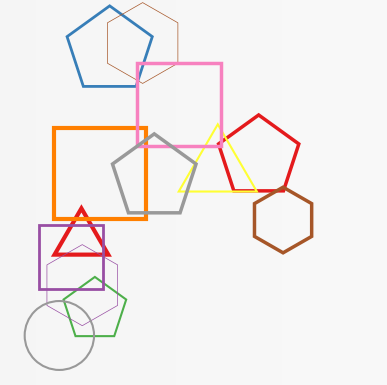[{"shape": "triangle", "thickness": 3, "radius": 0.4, "center": [0.21, 0.379]}, {"shape": "pentagon", "thickness": 2.5, "radius": 0.54, "center": [0.668, 0.592]}, {"shape": "pentagon", "thickness": 2, "radius": 0.58, "center": [0.283, 0.869]}, {"shape": "pentagon", "thickness": 1.5, "radius": 0.42, "center": [0.245, 0.196]}, {"shape": "square", "thickness": 2, "radius": 0.41, "center": [0.184, 0.333]}, {"shape": "hexagon", "thickness": 0.5, "radius": 0.53, "center": [0.212, 0.259]}, {"shape": "square", "thickness": 3, "radius": 0.59, "center": [0.258, 0.549]}, {"shape": "triangle", "thickness": 1.5, "radius": 0.58, "center": [0.562, 0.561]}, {"shape": "hexagon", "thickness": 0.5, "radius": 0.52, "center": [0.368, 0.888]}, {"shape": "hexagon", "thickness": 2.5, "radius": 0.43, "center": [0.731, 0.429]}, {"shape": "square", "thickness": 2.5, "radius": 0.54, "center": [0.461, 0.729]}, {"shape": "pentagon", "thickness": 2.5, "radius": 0.57, "center": [0.398, 0.539]}, {"shape": "circle", "thickness": 1.5, "radius": 0.45, "center": [0.153, 0.129]}]